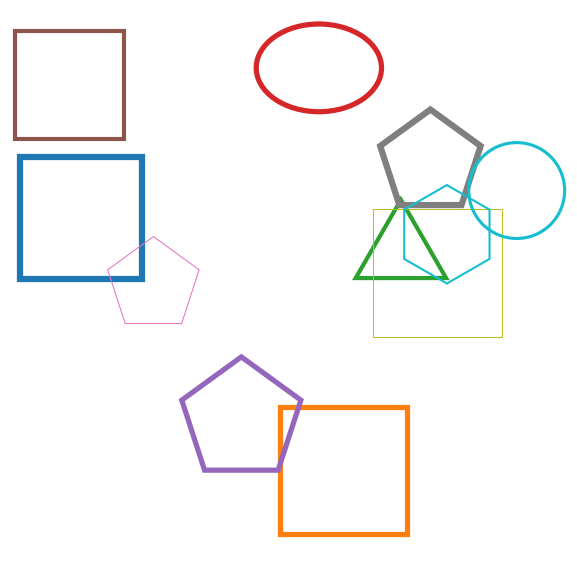[{"shape": "square", "thickness": 3, "radius": 0.53, "center": [0.14, 0.622]}, {"shape": "square", "thickness": 2.5, "radius": 0.55, "center": [0.595, 0.184]}, {"shape": "triangle", "thickness": 2, "radius": 0.45, "center": [0.694, 0.563]}, {"shape": "oval", "thickness": 2.5, "radius": 0.54, "center": [0.552, 0.882]}, {"shape": "pentagon", "thickness": 2.5, "radius": 0.54, "center": [0.418, 0.273]}, {"shape": "square", "thickness": 2, "radius": 0.47, "center": [0.12, 0.852]}, {"shape": "pentagon", "thickness": 0.5, "radius": 0.42, "center": [0.266, 0.506]}, {"shape": "pentagon", "thickness": 3, "radius": 0.46, "center": [0.745, 0.718]}, {"shape": "square", "thickness": 0.5, "radius": 0.56, "center": [0.758, 0.527]}, {"shape": "circle", "thickness": 1.5, "radius": 0.42, "center": [0.895, 0.669]}, {"shape": "hexagon", "thickness": 1, "radius": 0.43, "center": [0.774, 0.593]}]